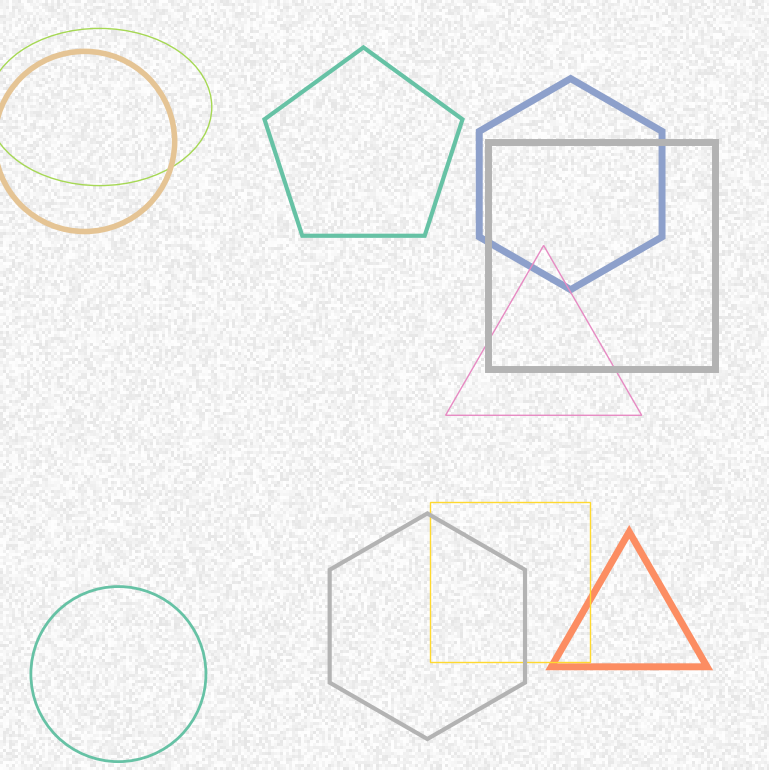[{"shape": "pentagon", "thickness": 1.5, "radius": 0.68, "center": [0.472, 0.803]}, {"shape": "circle", "thickness": 1, "radius": 0.57, "center": [0.154, 0.125]}, {"shape": "triangle", "thickness": 2.5, "radius": 0.58, "center": [0.817, 0.192]}, {"shape": "hexagon", "thickness": 2.5, "radius": 0.69, "center": [0.741, 0.761]}, {"shape": "triangle", "thickness": 0.5, "radius": 0.74, "center": [0.706, 0.534]}, {"shape": "oval", "thickness": 0.5, "radius": 0.73, "center": [0.129, 0.861]}, {"shape": "square", "thickness": 0.5, "radius": 0.52, "center": [0.662, 0.244]}, {"shape": "circle", "thickness": 2, "radius": 0.58, "center": [0.11, 0.816]}, {"shape": "hexagon", "thickness": 1.5, "radius": 0.73, "center": [0.555, 0.187]}, {"shape": "square", "thickness": 2.5, "radius": 0.74, "center": [0.781, 0.668]}]